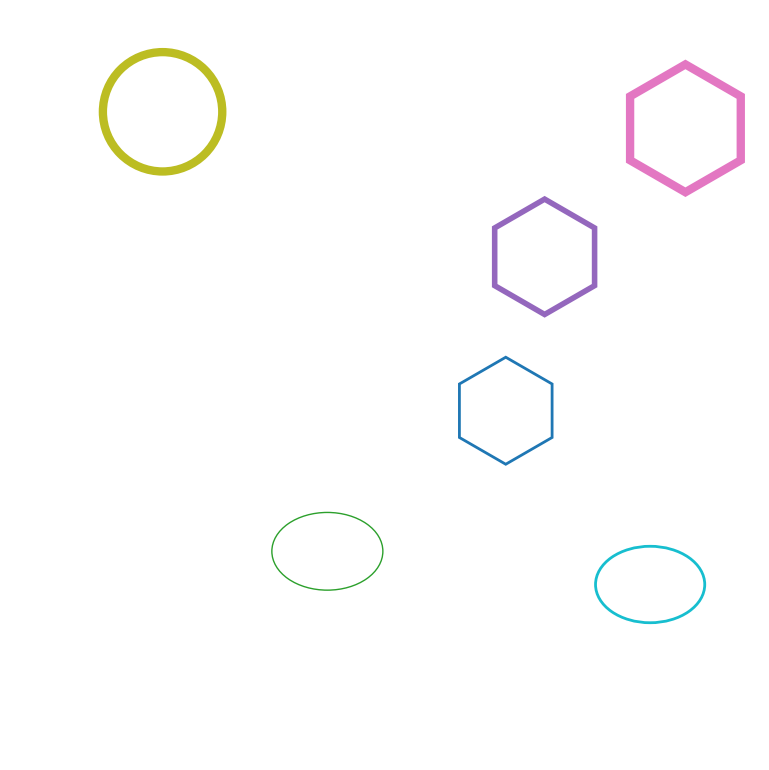[{"shape": "hexagon", "thickness": 1, "radius": 0.35, "center": [0.657, 0.467]}, {"shape": "oval", "thickness": 0.5, "radius": 0.36, "center": [0.425, 0.284]}, {"shape": "hexagon", "thickness": 2, "radius": 0.37, "center": [0.707, 0.666]}, {"shape": "hexagon", "thickness": 3, "radius": 0.41, "center": [0.89, 0.833]}, {"shape": "circle", "thickness": 3, "radius": 0.39, "center": [0.211, 0.855]}, {"shape": "oval", "thickness": 1, "radius": 0.35, "center": [0.844, 0.241]}]